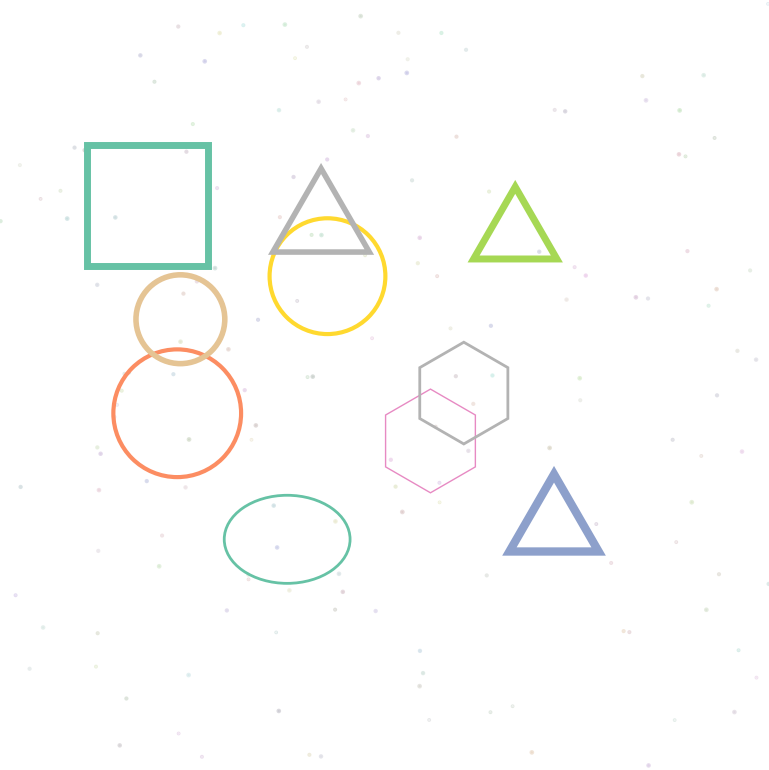[{"shape": "square", "thickness": 2.5, "radius": 0.39, "center": [0.191, 0.734]}, {"shape": "oval", "thickness": 1, "radius": 0.41, "center": [0.373, 0.3]}, {"shape": "circle", "thickness": 1.5, "radius": 0.41, "center": [0.23, 0.463]}, {"shape": "triangle", "thickness": 3, "radius": 0.33, "center": [0.72, 0.317]}, {"shape": "hexagon", "thickness": 0.5, "radius": 0.34, "center": [0.559, 0.427]}, {"shape": "triangle", "thickness": 2.5, "radius": 0.31, "center": [0.669, 0.695]}, {"shape": "circle", "thickness": 1.5, "radius": 0.38, "center": [0.425, 0.641]}, {"shape": "circle", "thickness": 2, "radius": 0.29, "center": [0.234, 0.585]}, {"shape": "hexagon", "thickness": 1, "radius": 0.33, "center": [0.602, 0.49]}, {"shape": "triangle", "thickness": 2, "radius": 0.36, "center": [0.417, 0.709]}]